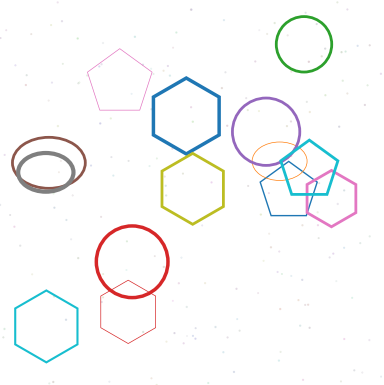[{"shape": "pentagon", "thickness": 1, "radius": 0.39, "center": [0.75, 0.503]}, {"shape": "hexagon", "thickness": 2.5, "radius": 0.49, "center": [0.484, 0.699]}, {"shape": "oval", "thickness": 0.5, "radius": 0.36, "center": [0.726, 0.581]}, {"shape": "circle", "thickness": 2, "radius": 0.36, "center": [0.79, 0.885]}, {"shape": "circle", "thickness": 2.5, "radius": 0.47, "center": [0.343, 0.32]}, {"shape": "hexagon", "thickness": 0.5, "radius": 0.41, "center": [0.333, 0.19]}, {"shape": "circle", "thickness": 2, "radius": 0.44, "center": [0.691, 0.658]}, {"shape": "oval", "thickness": 2, "radius": 0.47, "center": [0.127, 0.577]}, {"shape": "pentagon", "thickness": 0.5, "radius": 0.44, "center": [0.311, 0.785]}, {"shape": "hexagon", "thickness": 2, "radius": 0.37, "center": [0.861, 0.484]}, {"shape": "oval", "thickness": 3, "radius": 0.36, "center": [0.119, 0.552]}, {"shape": "hexagon", "thickness": 2, "radius": 0.46, "center": [0.501, 0.51]}, {"shape": "pentagon", "thickness": 2, "radius": 0.39, "center": [0.803, 0.558]}, {"shape": "hexagon", "thickness": 1.5, "radius": 0.47, "center": [0.12, 0.152]}]